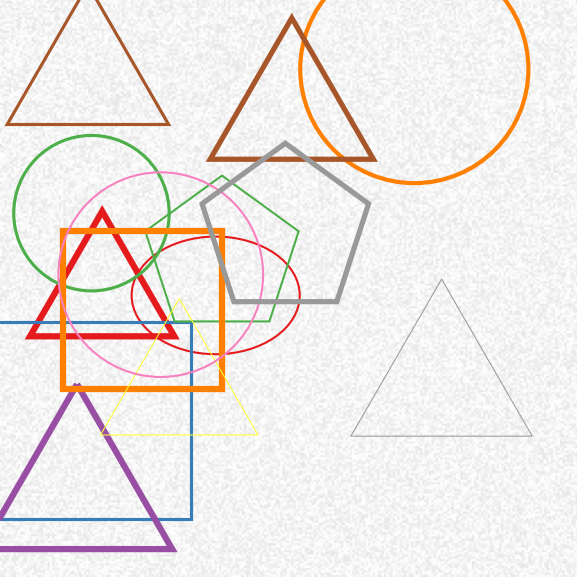[{"shape": "oval", "thickness": 1, "radius": 0.73, "center": [0.373, 0.488]}, {"shape": "triangle", "thickness": 3, "radius": 0.72, "center": [0.177, 0.489]}, {"shape": "square", "thickness": 1.5, "radius": 0.85, "center": [0.16, 0.271]}, {"shape": "pentagon", "thickness": 1, "radius": 0.7, "center": [0.384, 0.555]}, {"shape": "circle", "thickness": 1.5, "radius": 0.67, "center": [0.158, 0.63]}, {"shape": "triangle", "thickness": 3, "radius": 0.95, "center": [0.133, 0.144]}, {"shape": "square", "thickness": 3, "radius": 0.69, "center": [0.247, 0.462]}, {"shape": "circle", "thickness": 2, "radius": 0.99, "center": [0.717, 0.88]}, {"shape": "triangle", "thickness": 0.5, "radius": 0.79, "center": [0.31, 0.325]}, {"shape": "triangle", "thickness": 1.5, "radius": 0.81, "center": [0.152, 0.864]}, {"shape": "triangle", "thickness": 2.5, "radius": 0.82, "center": [0.505, 0.805]}, {"shape": "circle", "thickness": 1, "radius": 0.89, "center": [0.278, 0.524]}, {"shape": "triangle", "thickness": 0.5, "radius": 0.91, "center": [0.765, 0.335]}, {"shape": "pentagon", "thickness": 2.5, "radius": 0.76, "center": [0.494, 0.599]}]